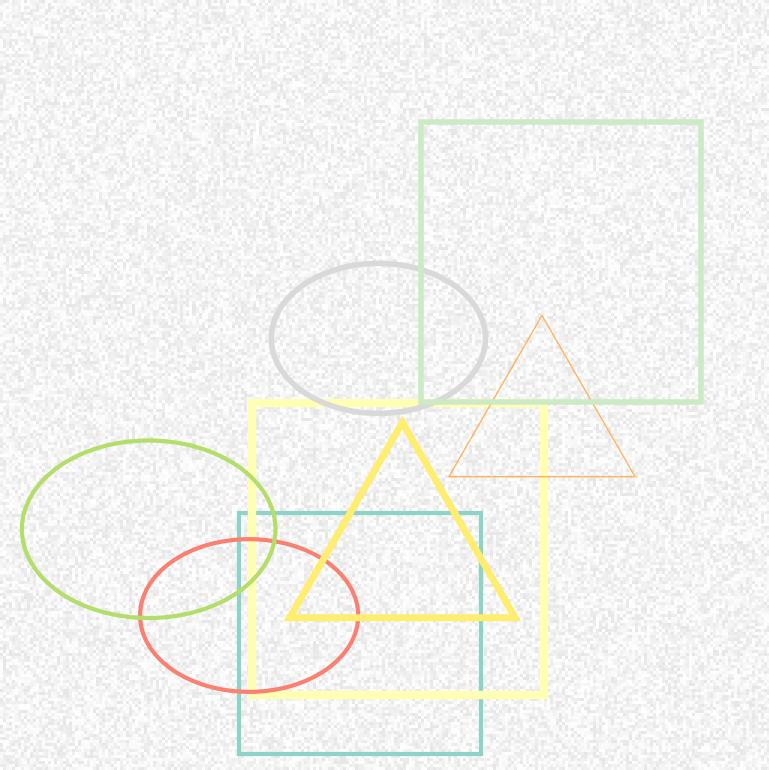[{"shape": "square", "thickness": 1.5, "radius": 0.78, "center": [0.468, 0.177]}, {"shape": "square", "thickness": 3, "radius": 0.95, "center": [0.517, 0.287]}, {"shape": "oval", "thickness": 1.5, "radius": 0.71, "center": [0.324, 0.201]}, {"shape": "triangle", "thickness": 0.5, "radius": 0.7, "center": [0.704, 0.451]}, {"shape": "oval", "thickness": 1.5, "radius": 0.82, "center": [0.193, 0.313]}, {"shape": "oval", "thickness": 2, "radius": 0.7, "center": [0.491, 0.561]}, {"shape": "square", "thickness": 2, "radius": 0.91, "center": [0.729, 0.66]}, {"shape": "triangle", "thickness": 2.5, "radius": 0.85, "center": [0.523, 0.282]}]